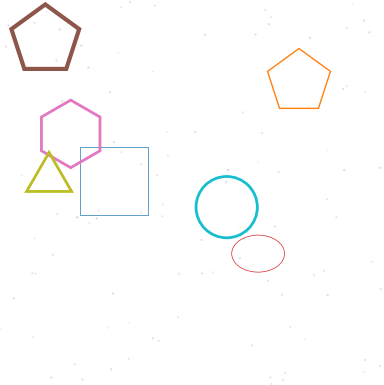[{"shape": "square", "thickness": 0.5, "radius": 0.44, "center": [0.295, 0.53]}, {"shape": "pentagon", "thickness": 1, "radius": 0.43, "center": [0.777, 0.788]}, {"shape": "oval", "thickness": 0.5, "radius": 0.34, "center": [0.67, 0.341]}, {"shape": "pentagon", "thickness": 3, "radius": 0.46, "center": [0.118, 0.896]}, {"shape": "hexagon", "thickness": 2, "radius": 0.44, "center": [0.184, 0.652]}, {"shape": "triangle", "thickness": 2, "radius": 0.34, "center": [0.128, 0.536]}, {"shape": "circle", "thickness": 2, "radius": 0.4, "center": [0.589, 0.462]}]